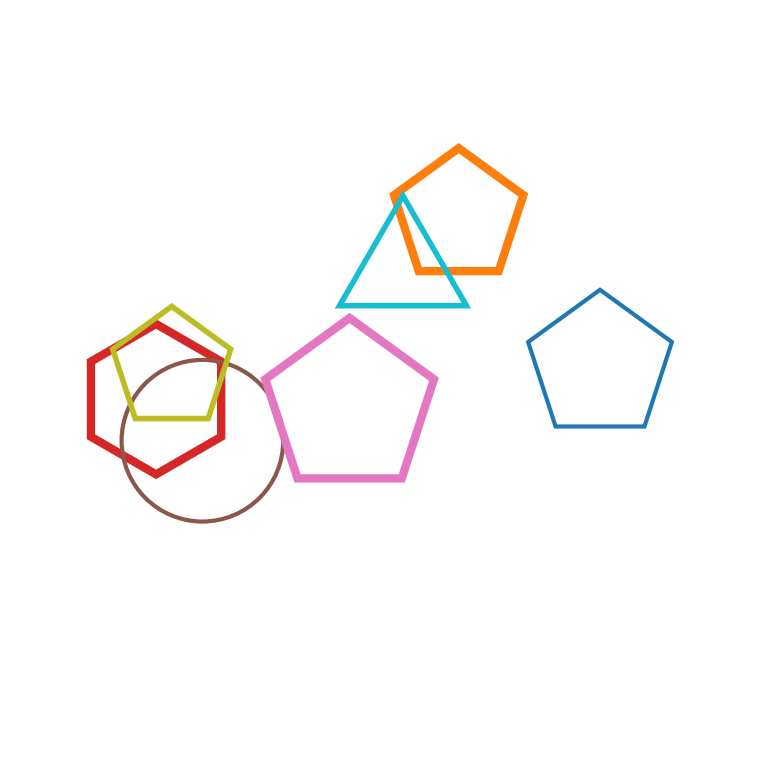[{"shape": "pentagon", "thickness": 1.5, "radius": 0.49, "center": [0.779, 0.525]}, {"shape": "pentagon", "thickness": 3, "radius": 0.44, "center": [0.596, 0.719]}, {"shape": "hexagon", "thickness": 3, "radius": 0.49, "center": [0.203, 0.482]}, {"shape": "circle", "thickness": 1.5, "radius": 0.52, "center": [0.263, 0.428]}, {"shape": "pentagon", "thickness": 3, "radius": 0.58, "center": [0.454, 0.472]}, {"shape": "pentagon", "thickness": 2, "radius": 0.4, "center": [0.223, 0.522]}, {"shape": "triangle", "thickness": 2, "radius": 0.48, "center": [0.523, 0.651]}]